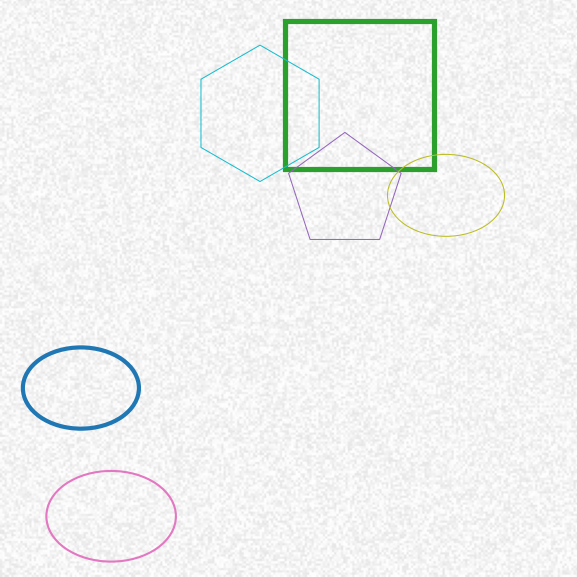[{"shape": "oval", "thickness": 2, "radius": 0.5, "center": [0.14, 0.327]}, {"shape": "square", "thickness": 2.5, "radius": 0.64, "center": [0.623, 0.834]}, {"shape": "pentagon", "thickness": 0.5, "radius": 0.51, "center": [0.597, 0.667]}, {"shape": "oval", "thickness": 1, "radius": 0.56, "center": [0.192, 0.105]}, {"shape": "oval", "thickness": 0.5, "radius": 0.51, "center": [0.772, 0.661]}, {"shape": "hexagon", "thickness": 0.5, "radius": 0.59, "center": [0.45, 0.803]}]